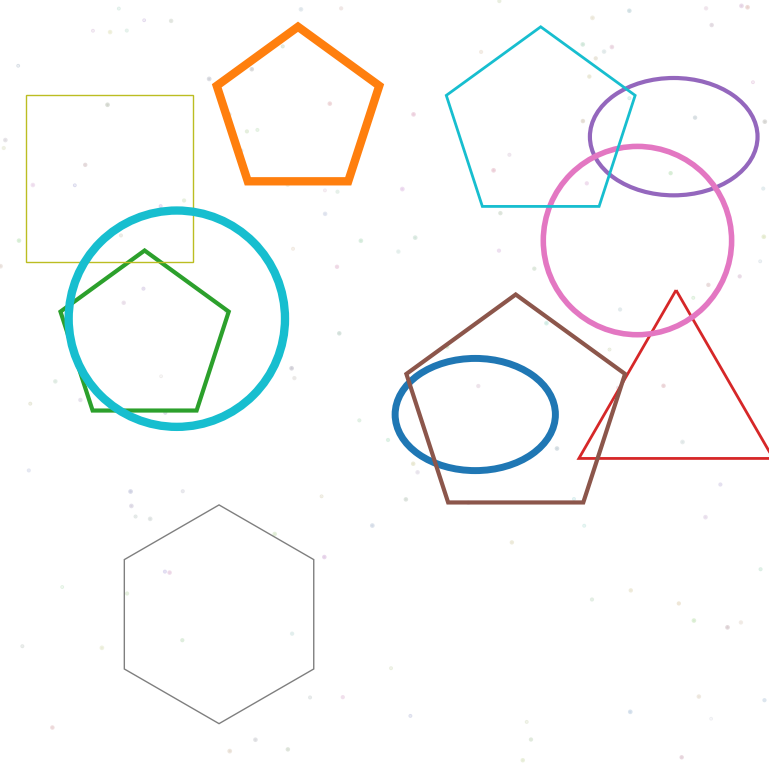[{"shape": "oval", "thickness": 2.5, "radius": 0.52, "center": [0.617, 0.462]}, {"shape": "pentagon", "thickness": 3, "radius": 0.55, "center": [0.387, 0.854]}, {"shape": "pentagon", "thickness": 1.5, "radius": 0.57, "center": [0.188, 0.56]}, {"shape": "triangle", "thickness": 1, "radius": 0.73, "center": [0.878, 0.477]}, {"shape": "oval", "thickness": 1.5, "radius": 0.54, "center": [0.875, 0.823]}, {"shape": "pentagon", "thickness": 1.5, "radius": 0.75, "center": [0.67, 0.468]}, {"shape": "circle", "thickness": 2, "radius": 0.61, "center": [0.828, 0.688]}, {"shape": "hexagon", "thickness": 0.5, "radius": 0.71, "center": [0.284, 0.202]}, {"shape": "square", "thickness": 0.5, "radius": 0.54, "center": [0.142, 0.768]}, {"shape": "pentagon", "thickness": 1, "radius": 0.64, "center": [0.702, 0.836]}, {"shape": "circle", "thickness": 3, "radius": 0.7, "center": [0.23, 0.586]}]